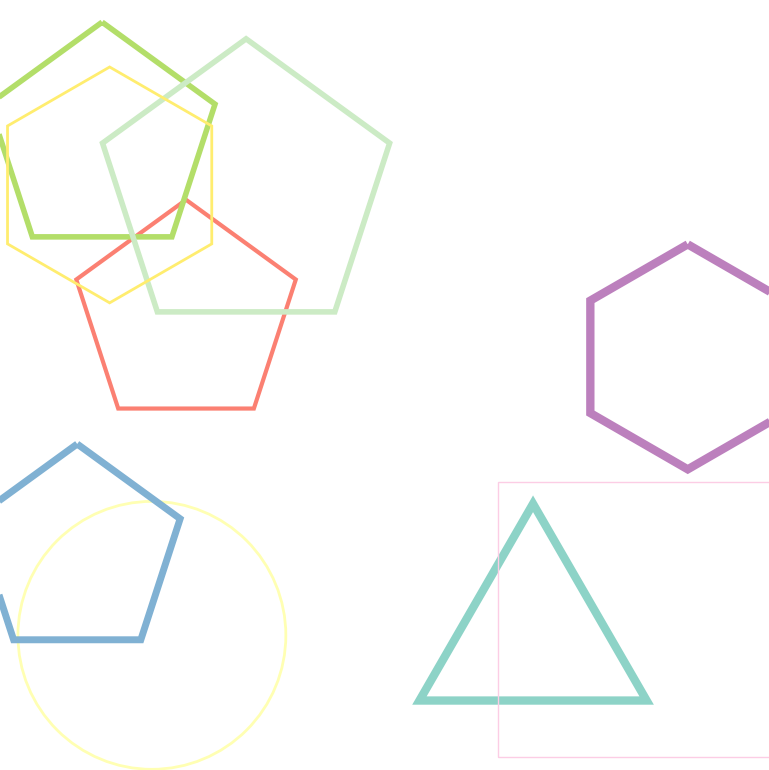[{"shape": "triangle", "thickness": 3, "radius": 0.85, "center": [0.692, 0.175]}, {"shape": "circle", "thickness": 1, "radius": 0.87, "center": [0.197, 0.175]}, {"shape": "pentagon", "thickness": 1.5, "radius": 0.75, "center": [0.242, 0.591]}, {"shape": "pentagon", "thickness": 2.5, "radius": 0.7, "center": [0.1, 0.283]}, {"shape": "pentagon", "thickness": 2, "radius": 0.77, "center": [0.133, 0.817]}, {"shape": "square", "thickness": 0.5, "radius": 0.89, "center": [0.825, 0.195]}, {"shape": "hexagon", "thickness": 3, "radius": 0.73, "center": [0.893, 0.537]}, {"shape": "pentagon", "thickness": 2, "radius": 0.98, "center": [0.32, 0.754]}, {"shape": "hexagon", "thickness": 1, "radius": 0.77, "center": [0.142, 0.76]}]